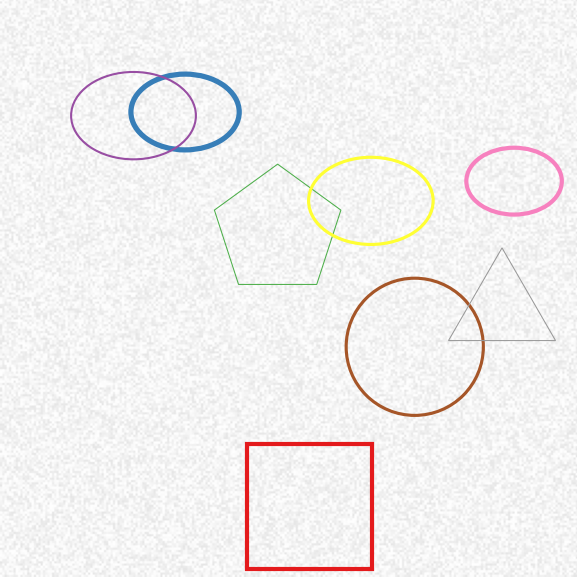[{"shape": "square", "thickness": 2, "radius": 0.54, "center": [0.536, 0.122]}, {"shape": "oval", "thickness": 2.5, "radius": 0.47, "center": [0.32, 0.805]}, {"shape": "pentagon", "thickness": 0.5, "radius": 0.58, "center": [0.481, 0.6]}, {"shape": "oval", "thickness": 1, "radius": 0.54, "center": [0.231, 0.799]}, {"shape": "oval", "thickness": 1.5, "radius": 0.54, "center": [0.642, 0.651]}, {"shape": "circle", "thickness": 1.5, "radius": 0.59, "center": [0.718, 0.399]}, {"shape": "oval", "thickness": 2, "radius": 0.41, "center": [0.89, 0.685]}, {"shape": "triangle", "thickness": 0.5, "radius": 0.53, "center": [0.869, 0.463]}]